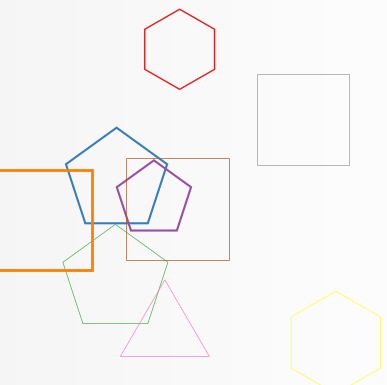[{"shape": "hexagon", "thickness": 1, "radius": 0.52, "center": [0.464, 0.872]}, {"shape": "pentagon", "thickness": 1.5, "radius": 0.69, "center": [0.301, 0.531]}, {"shape": "pentagon", "thickness": 0.5, "radius": 0.71, "center": [0.298, 0.275]}, {"shape": "pentagon", "thickness": 1.5, "radius": 0.5, "center": [0.397, 0.483]}, {"shape": "square", "thickness": 2, "radius": 0.65, "center": [0.107, 0.429]}, {"shape": "hexagon", "thickness": 0.5, "radius": 0.67, "center": [0.867, 0.11]}, {"shape": "square", "thickness": 0.5, "radius": 0.66, "center": [0.459, 0.458]}, {"shape": "triangle", "thickness": 0.5, "radius": 0.66, "center": [0.425, 0.14]}, {"shape": "square", "thickness": 0.5, "radius": 0.59, "center": [0.783, 0.689]}]